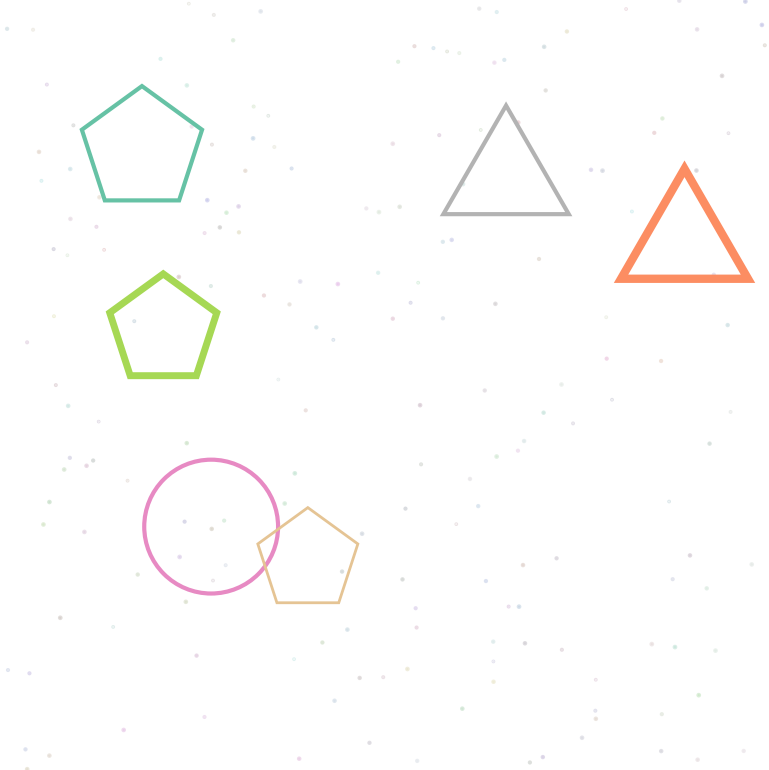[{"shape": "pentagon", "thickness": 1.5, "radius": 0.41, "center": [0.184, 0.806]}, {"shape": "triangle", "thickness": 3, "radius": 0.48, "center": [0.889, 0.686]}, {"shape": "circle", "thickness": 1.5, "radius": 0.43, "center": [0.274, 0.316]}, {"shape": "pentagon", "thickness": 2.5, "radius": 0.37, "center": [0.212, 0.571]}, {"shape": "pentagon", "thickness": 1, "radius": 0.34, "center": [0.4, 0.272]}, {"shape": "triangle", "thickness": 1.5, "radius": 0.47, "center": [0.657, 0.769]}]